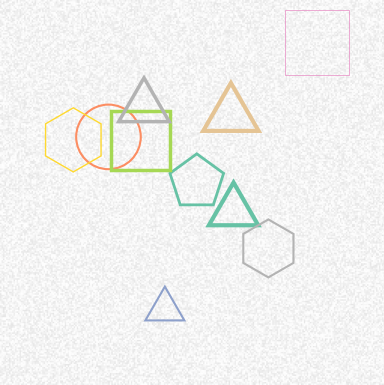[{"shape": "triangle", "thickness": 3, "radius": 0.37, "center": [0.607, 0.452]}, {"shape": "pentagon", "thickness": 2, "radius": 0.37, "center": [0.511, 0.527]}, {"shape": "circle", "thickness": 1.5, "radius": 0.42, "center": [0.282, 0.644]}, {"shape": "triangle", "thickness": 1.5, "radius": 0.29, "center": [0.428, 0.197]}, {"shape": "square", "thickness": 0.5, "radius": 0.42, "center": [0.823, 0.89]}, {"shape": "square", "thickness": 2.5, "radius": 0.38, "center": [0.366, 0.635]}, {"shape": "hexagon", "thickness": 1, "radius": 0.42, "center": [0.19, 0.637]}, {"shape": "triangle", "thickness": 3, "radius": 0.42, "center": [0.6, 0.702]}, {"shape": "triangle", "thickness": 2.5, "radius": 0.38, "center": [0.374, 0.722]}, {"shape": "hexagon", "thickness": 1.5, "radius": 0.38, "center": [0.697, 0.355]}]